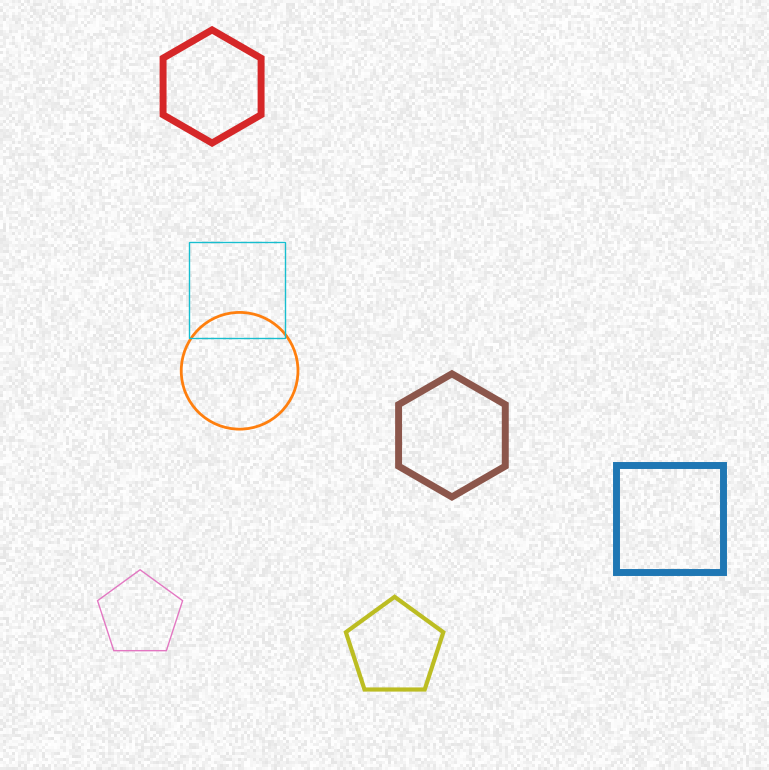[{"shape": "square", "thickness": 2.5, "radius": 0.35, "center": [0.87, 0.326]}, {"shape": "circle", "thickness": 1, "radius": 0.38, "center": [0.311, 0.518]}, {"shape": "hexagon", "thickness": 2.5, "radius": 0.37, "center": [0.275, 0.888]}, {"shape": "hexagon", "thickness": 2.5, "radius": 0.4, "center": [0.587, 0.435]}, {"shape": "pentagon", "thickness": 0.5, "radius": 0.29, "center": [0.182, 0.202]}, {"shape": "pentagon", "thickness": 1.5, "radius": 0.33, "center": [0.512, 0.158]}, {"shape": "square", "thickness": 0.5, "radius": 0.31, "center": [0.307, 0.623]}]